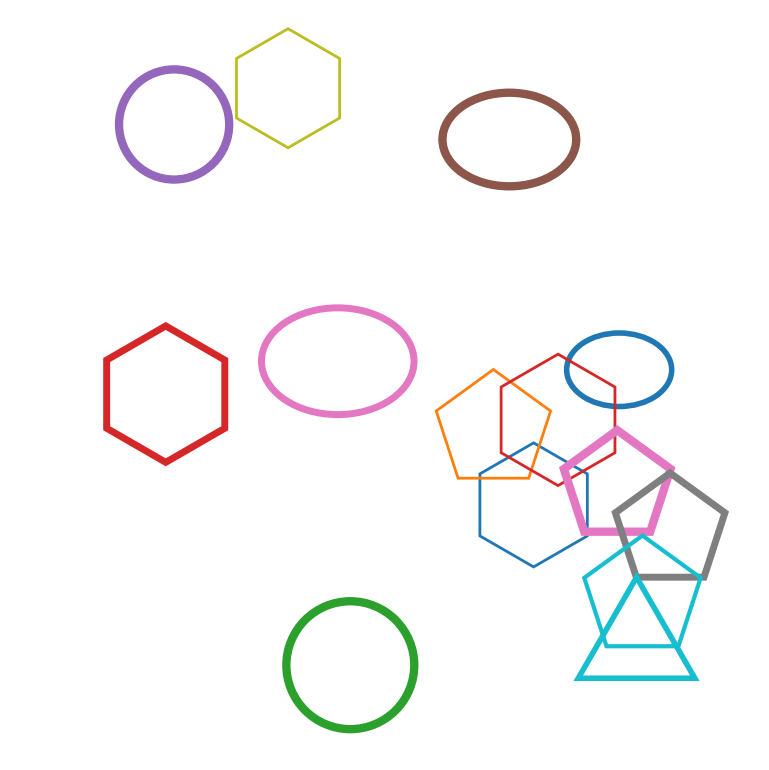[{"shape": "hexagon", "thickness": 1, "radius": 0.4, "center": [0.693, 0.344]}, {"shape": "oval", "thickness": 2, "radius": 0.34, "center": [0.804, 0.52]}, {"shape": "pentagon", "thickness": 1, "radius": 0.39, "center": [0.641, 0.442]}, {"shape": "circle", "thickness": 3, "radius": 0.42, "center": [0.455, 0.136]}, {"shape": "hexagon", "thickness": 1, "radius": 0.43, "center": [0.725, 0.455]}, {"shape": "hexagon", "thickness": 2.5, "radius": 0.44, "center": [0.215, 0.488]}, {"shape": "circle", "thickness": 3, "radius": 0.36, "center": [0.226, 0.838]}, {"shape": "oval", "thickness": 3, "radius": 0.43, "center": [0.661, 0.819]}, {"shape": "pentagon", "thickness": 3, "radius": 0.36, "center": [0.802, 0.368]}, {"shape": "oval", "thickness": 2.5, "radius": 0.5, "center": [0.439, 0.531]}, {"shape": "pentagon", "thickness": 2.5, "radius": 0.37, "center": [0.87, 0.311]}, {"shape": "hexagon", "thickness": 1, "radius": 0.39, "center": [0.374, 0.885]}, {"shape": "triangle", "thickness": 2, "radius": 0.44, "center": [0.827, 0.163]}, {"shape": "pentagon", "thickness": 1.5, "radius": 0.4, "center": [0.834, 0.225]}]